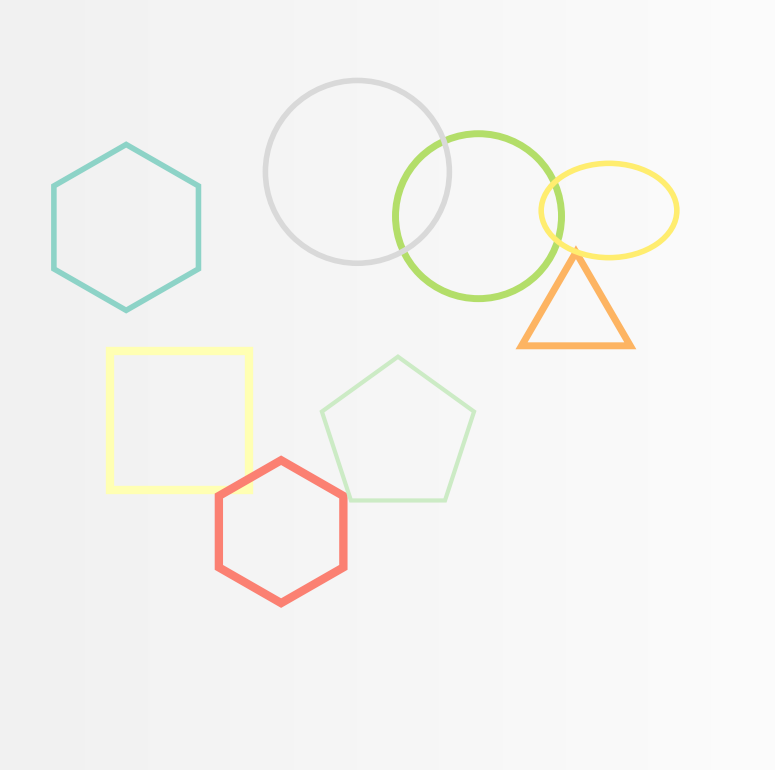[{"shape": "hexagon", "thickness": 2, "radius": 0.54, "center": [0.163, 0.705]}, {"shape": "square", "thickness": 3, "radius": 0.45, "center": [0.231, 0.454]}, {"shape": "hexagon", "thickness": 3, "radius": 0.46, "center": [0.363, 0.31]}, {"shape": "triangle", "thickness": 2.5, "radius": 0.41, "center": [0.743, 0.591]}, {"shape": "circle", "thickness": 2.5, "radius": 0.54, "center": [0.617, 0.719]}, {"shape": "circle", "thickness": 2, "radius": 0.59, "center": [0.461, 0.777]}, {"shape": "pentagon", "thickness": 1.5, "radius": 0.52, "center": [0.514, 0.434]}, {"shape": "oval", "thickness": 2, "radius": 0.44, "center": [0.786, 0.727]}]